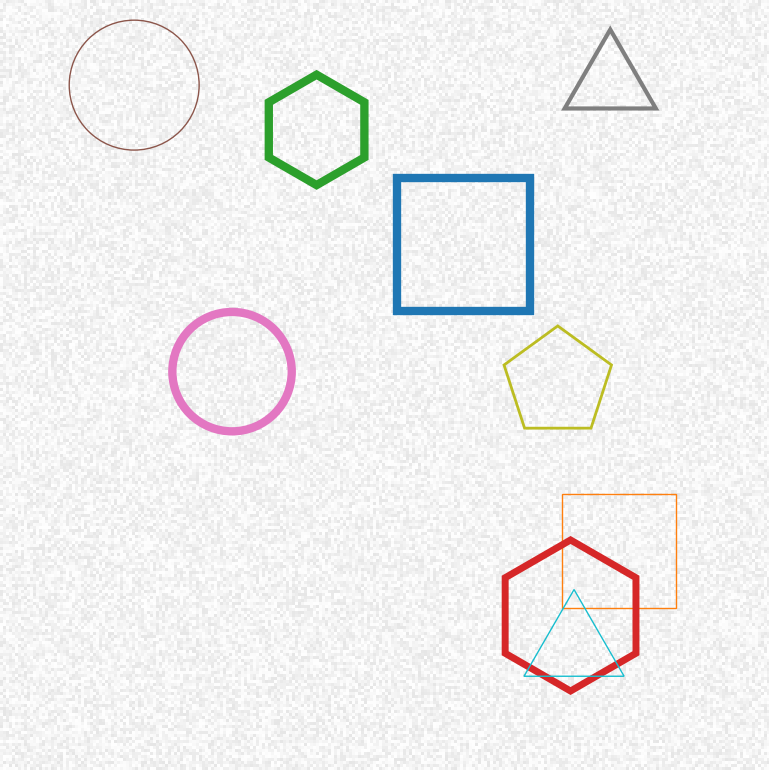[{"shape": "square", "thickness": 3, "radius": 0.43, "center": [0.602, 0.683]}, {"shape": "square", "thickness": 0.5, "radius": 0.37, "center": [0.804, 0.285]}, {"shape": "hexagon", "thickness": 3, "radius": 0.36, "center": [0.411, 0.831]}, {"shape": "hexagon", "thickness": 2.5, "radius": 0.49, "center": [0.741, 0.201]}, {"shape": "circle", "thickness": 0.5, "radius": 0.42, "center": [0.174, 0.889]}, {"shape": "circle", "thickness": 3, "radius": 0.39, "center": [0.301, 0.517]}, {"shape": "triangle", "thickness": 1.5, "radius": 0.34, "center": [0.793, 0.893]}, {"shape": "pentagon", "thickness": 1, "radius": 0.37, "center": [0.724, 0.503]}, {"shape": "triangle", "thickness": 0.5, "radius": 0.38, "center": [0.746, 0.159]}]